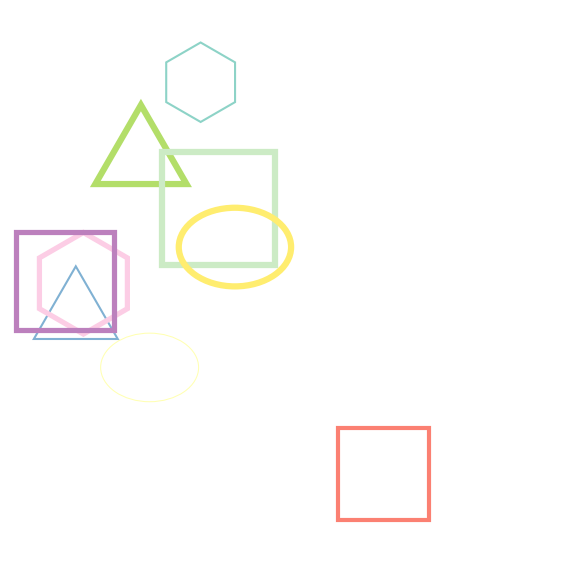[{"shape": "hexagon", "thickness": 1, "radius": 0.34, "center": [0.347, 0.857]}, {"shape": "oval", "thickness": 0.5, "radius": 0.42, "center": [0.259, 0.363]}, {"shape": "square", "thickness": 2, "radius": 0.4, "center": [0.664, 0.178]}, {"shape": "triangle", "thickness": 1, "radius": 0.42, "center": [0.131, 0.454]}, {"shape": "triangle", "thickness": 3, "radius": 0.46, "center": [0.244, 0.726]}, {"shape": "hexagon", "thickness": 2.5, "radius": 0.44, "center": [0.144, 0.509]}, {"shape": "square", "thickness": 2.5, "radius": 0.43, "center": [0.112, 0.513]}, {"shape": "square", "thickness": 3, "radius": 0.49, "center": [0.379, 0.638]}, {"shape": "oval", "thickness": 3, "radius": 0.49, "center": [0.407, 0.571]}]